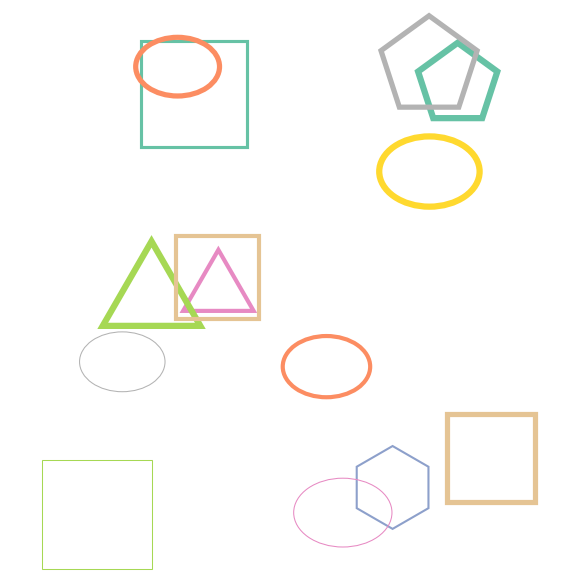[{"shape": "pentagon", "thickness": 3, "radius": 0.36, "center": [0.793, 0.853]}, {"shape": "square", "thickness": 1.5, "radius": 0.46, "center": [0.336, 0.837]}, {"shape": "oval", "thickness": 2, "radius": 0.38, "center": [0.565, 0.364]}, {"shape": "oval", "thickness": 2.5, "radius": 0.36, "center": [0.308, 0.884]}, {"shape": "hexagon", "thickness": 1, "radius": 0.36, "center": [0.68, 0.155]}, {"shape": "oval", "thickness": 0.5, "radius": 0.43, "center": [0.594, 0.112]}, {"shape": "triangle", "thickness": 2, "radius": 0.35, "center": [0.378, 0.496]}, {"shape": "square", "thickness": 0.5, "radius": 0.47, "center": [0.168, 0.108]}, {"shape": "triangle", "thickness": 3, "radius": 0.49, "center": [0.262, 0.484]}, {"shape": "oval", "thickness": 3, "radius": 0.43, "center": [0.744, 0.702]}, {"shape": "square", "thickness": 2.5, "radius": 0.38, "center": [0.85, 0.206]}, {"shape": "square", "thickness": 2, "radius": 0.36, "center": [0.377, 0.519]}, {"shape": "pentagon", "thickness": 2.5, "radius": 0.44, "center": [0.743, 0.884]}, {"shape": "oval", "thickness": 0.5, "radius": 0.37, "center": [0.212, 0.373]}]